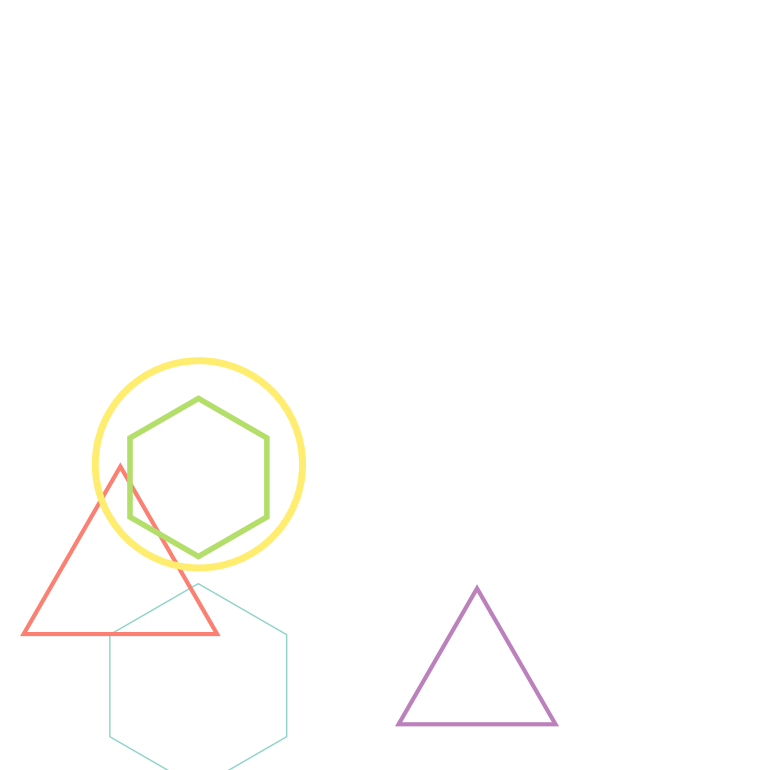[{"shape": "hexagon", "thickness": 0.5, "radius": 0.66, "center": [0.257, 0.109]}, {"shape": "triangle", "thickness": 1.5, "radius": 0.73, "center": [0.156, 0.249]}, {"shape": "hexagon", "thickness": 2, "radius": 0.51, "center": [0.258, 0.38]}, {"shape": "triangle", "thickness": 1.5, "radius": 0.59, "center": [0.62, 0.118]}, {"shape": "circle", "thickness": 2.5, "radius": 0.67, "center": [0.258, 0.397]}]